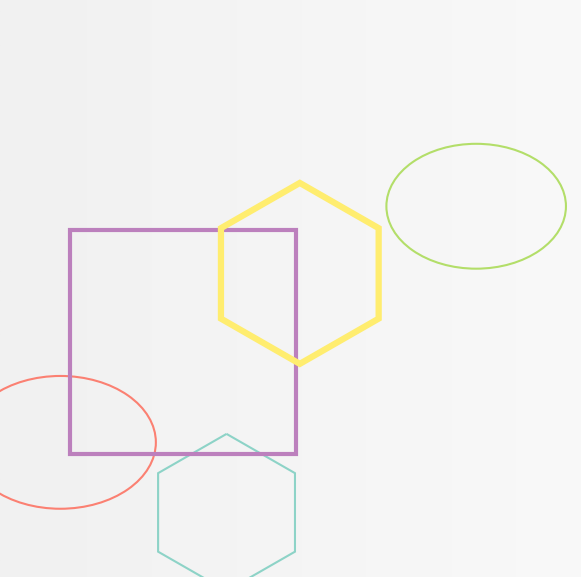[{"shape": "hexagon", "thickness": 1, "radius": 0.68, "center": [0.39, 0.112]}, {"shape": "oval", "thickness": 1, "radius": 0.82, "center": [0.104, 0.233]}, {"shape": "oval", "thickness": 1, "radius": 0.77, "center": [0.819, 0.642]}, {"shape": "square", "thickness": 2, "radius": 0.97, "center": [0.315, 0.406]}, {"shape": "hexagon", "thickness": 3, "radius": 0.78, "center": [0.516, 0.526]}]